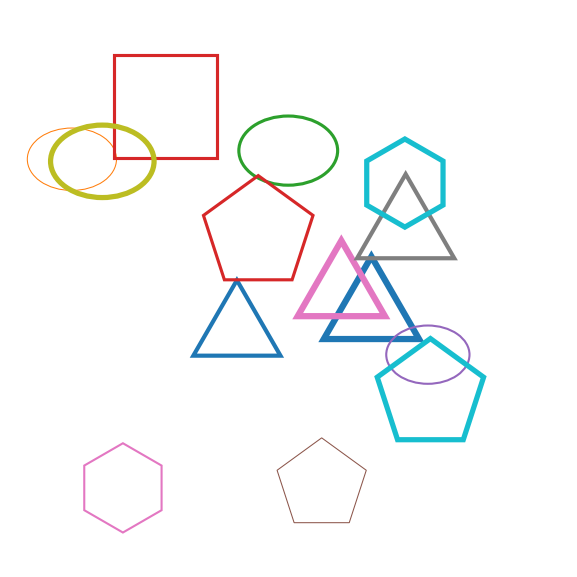[{"shape": "triangle", "thickness": 3, "radius": 0.48, "center": [0.643, 0.46]}, {"shape": "triangle", "thickness": 2, "radius": 0.44, "center": [0.41, 0.427]}, {"shape": "oval", "thickness": 0.5, "radius": 0.39, "center": [0.124, 0.723]}, {"shape": "oval", "thickness": 1.5, "radius": 0.43, "center": [0.499, 0.738]}, {"shape": "pentagon", "thickness": 1.5, "radius": 0.5, "center": [0.447, 0.595]}, {"shape": "square", "thickness": 1.5, "radius": 0.45, "center": [0.286, 0.815]}, {"shape": "oval", "thickness": 1, "radius": 0.36, "center": [0.741, 0.385]}, {"shape": "pentagon", "thickness": 0.5, "radius": 0.41, "center": [0.557, 0.16]}, {"shape": "triangle", "thickness": 3, "radius": 0.44, "center": [0.591, 0.495]}, {"shape": "hexagon", "thickness": 1, "radius": 0.39, "center": [0.213, 0.154]}, {"shape": "triangle", "thickness": 2, "radius": 0.49, "center": [0.702, 0.601]}, {"shape": "oval", "thickness": 2.5, "radius": 0.45, "center": [0.177, 0.72]}, {"shape": "hexagon", "thickness": 2.5, "radius": 0.38, "center": [0.701, 0.682]}, {"shape": "pentagon", "thickness": 2.5, "radius": 0.48, "center": [0.745, 0.316]}]